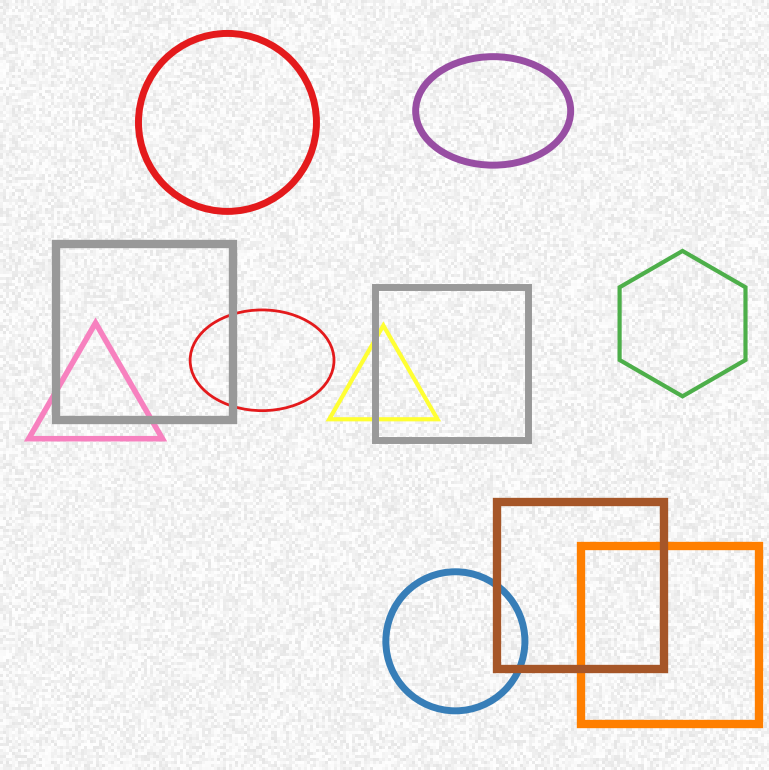[{"shape": "circle", "thickness": 2.5, "radius": 0.58, "center": [0.295, 0.841]}, {"shape": "oval", "thickness": 1, "radius": 0.47, "center": [0.34, 0.532]}, {"shape": "circle", "thickness": 2.5, "radius": 0.45, "center": [0.591, 0.167]}, {"shape": "hexagon", "thickness": 1.5, "radius": 0.47, "center": [0.886, 0.58]}, {"shape": "oval", "thickness": 2.5, "radius": 0.5, "center": [0.64, 0.856]}, {"shape": "square", "thickness": 3, "radius": 0.58, "center": [0.87, 0.176]}, {"shape": "triangle", "thickness": 1.5, "radius": 0.41, "center": [0.498, 0.496]}, {"shape": "square", "thickness": 3, "radius": 0.54, "center": [0.754, 0.239]}, {"shape": "triangle", "thickness": 2, "radius": 0.5, "center": [0.124, 0.48]}, {"shape": "square", "thickness": 3, "radius": 0.57, "center": [0.188, 0.569]}, {"shape": "square", "thickness": 2.5, "radius": 0.5, "center": [0.586, 0.528]}]